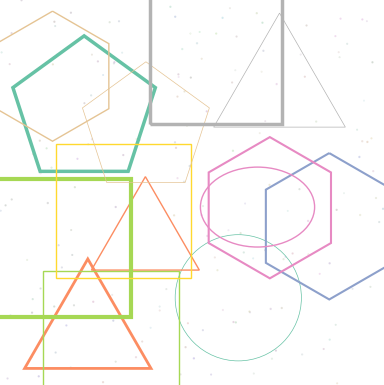[{"shape": "pentagon", "thickness": 2.5, "radius": 0.97, "center": [0.219, 0.712]}, {"shape": "circle", "thickness": 0.5, "radius": 0.82, "center": [0.619, 0.227]}, {"shape": "triangle", "thickness": 2, "radius": 0.95, "center": [0.228, 0.138]}, {"shape": "triangle", "thickness": 1, "radius": 0.81, "center": [0.378, 0.379]}, {"shape": "hexagon", "thickness": 1.5, "radius": 0.95, "center": [0.855, 0.412]}, {"shape": "oval", "thickness": 1, "radius": 0.74, "center": [0.669, 0.462]}, {"shape": "hexagon", "thickness": 1.5, "radius": 0.92, "center": [0.701, 0.46]}, {"shape": "square", "thickness": 1, "radius": 0.89, "center": [0.289, 0.118]}, {"shape": "square", "thickness": 3, "radius": 0.89, "center": [0.16, 0.356]}, {"shape": "square", "thickness": 1, "radius": 0.87, "center": [0.321, 0.452]}, {"shape": "hexagon", "thickness": 1, "radius": 0.84, "center": [0.136, 0.802]}, {"shape": "pentagon", "thickness": 0.5, "radius": 0.87, "center": [0.379, 0.666]}, {"shape": "triangle", "thickness": 0.5, "radius": 0.99, "center": [0.726, 0.769]}, {"shape": "square", "thickness": 2.5, "radius": 0.85, "center": [0.561, 0.848]}]